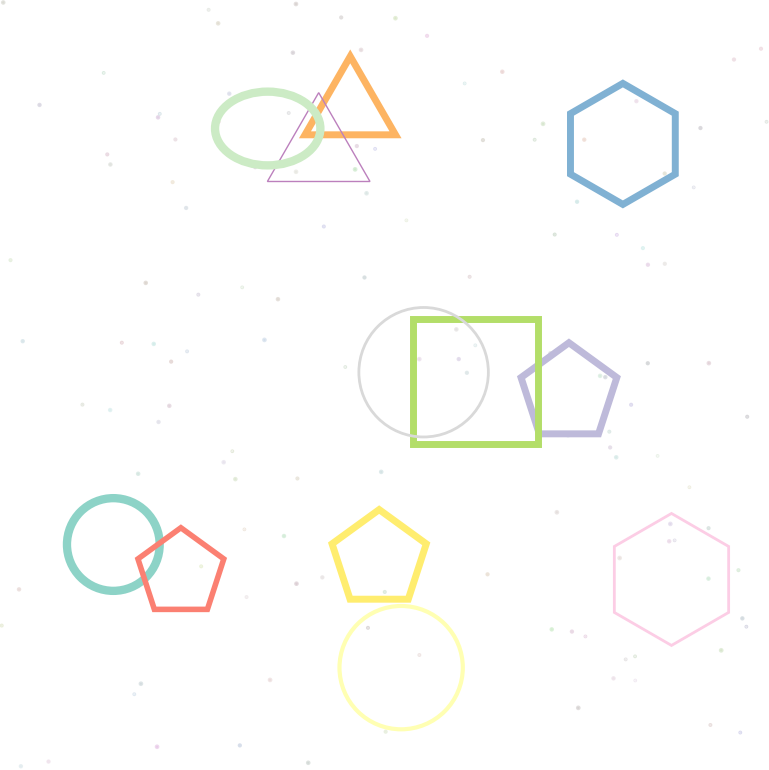[{"shape": "circle", "thickness": 3, "radius": 0.3, "center": [0.147, 0.293]}, {"shape": "circle", "thickness": 1.5, "radius": 0.4, "center": [0.521, 0.133]}, {"shape": "pentagon", "thickness": 2.5, "radius": 0.33, "center": [0.739, 0.489]}, {"shape": "pentagon", "thickness": 2, "radius": 0.29, "center": [0.235, 0.256]}, {"shape": "hexagon", "thickness": 2.5, "radius": 0.39, "center": [0.809, 0.813]}, {"shape": "triangle", "thickness": 2.5, "radius": 0.34, "center": [0.455, 0.859]}, {"shape": "square", "thickness": 2.5, "radius": 0.41, "center": [0.617, 0.505]}, {"shape": "hexagon", "thickness": 1, "radius": 0.43, "center": [0.872, 0.247]}, {"shape": "circle", "thickness": 1, "radius": 0.42, "center": [0.55, 0.517]}, {"shape": "triangle", "thickness": 0.5, "radius": 0.38, "center": [0.414, 0.803]}, {"shape": "oval", "thickness": 3, "radius": 0.34, "center": [0.348, 0.833]}, {"shape": "pentagon", "thickness": 2.5, "radius": 0.32, "center": [0.492, 0.274]}]